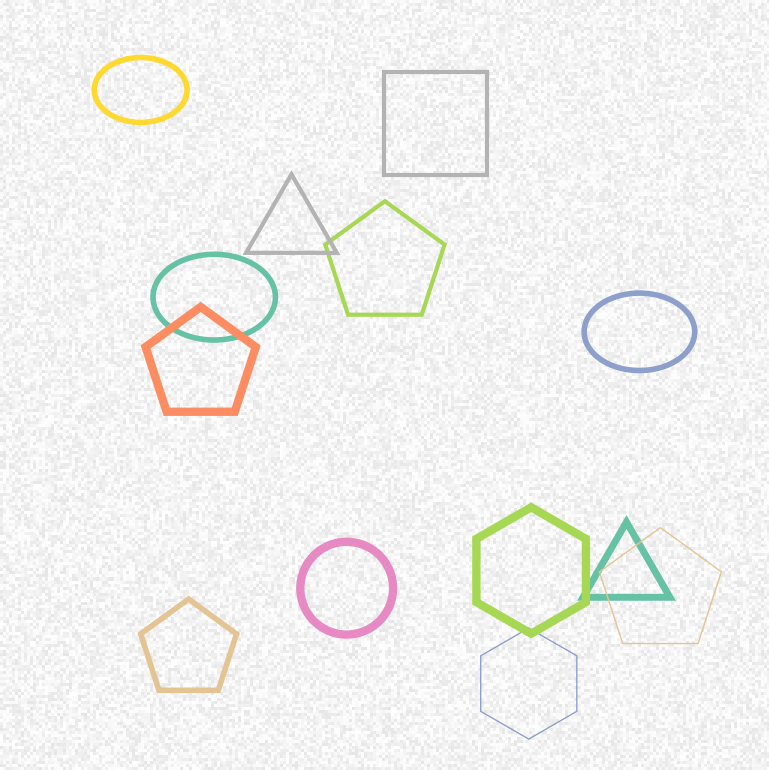[{"shape": "triangle", "thickness": 2.5, "radius": 0.33, "center": [0.814, 0.257]}, {"shape": "oval", "thickness": 2, "radius": 0.4, "center": [0.278, 0.614]}, {"shape": "pentagon", "thickness": 3, "radius": 0.38, "center": [0.261, 0.526]}, {"shape": "hexagon", "thickness": 0.5, "radius": 0.36, "center": [0.687, 0.112]}, {"shape": "oval", "thickness": 2, "radius": 0.36, "center": [0.83, 0.569]}, {"shape": "circle", "thickness": 3, "radius": 0.3, "center": [0.45, 0.236]}, {"shape": "hexagon", "thickness": 3, "radius": 0.41, "center": [0.69, 0.259]}, {"shape": "pentagon", "thickness": 1.5, "radius": 0.41, "center": [0.5, 0.657]}, {"shape": "oval", "thickness": 2, "radius": 0.3, "center": [0.183, 0.883]}, {"shape": "pentagon", "thickness": 2, "radius": 0.33, "center": [0.245, 0.156]}, {"shape": "pentagon", "thickness": 0.5, "radius": 0.42, "center": [0.858, 0.232]}, {"shape": "triangle", "thickness": 1.5, "radius": 0.34, "center": [0.379, 0.706]}, {"shape": "square", "thickness": 1.5, "radius": 0.33, "center": [0.566, 0.84]}]